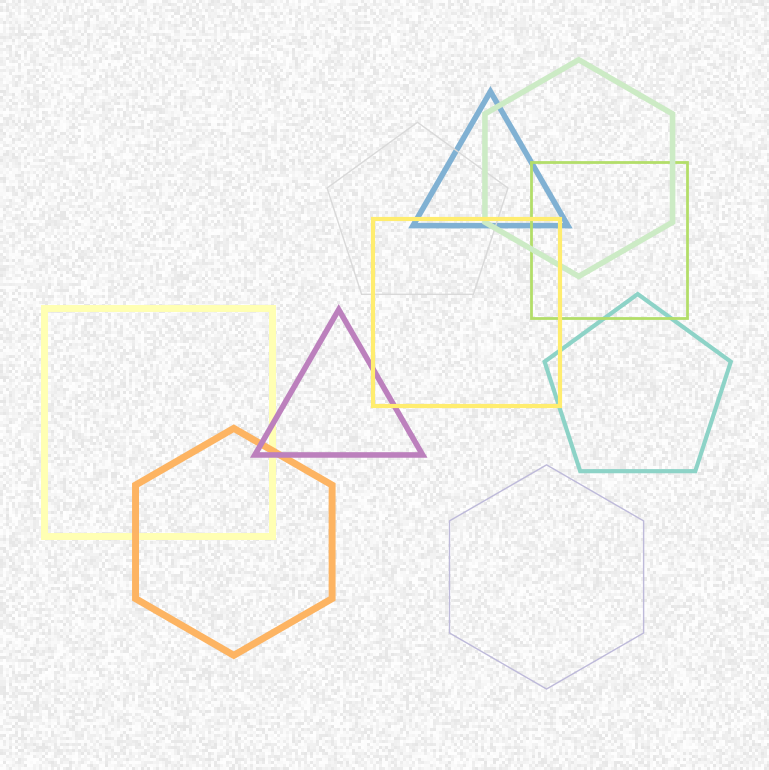[{"shape": "pentagon", "thickness": 1.5, "radius": 0.64, "center": [0.828, 0.491]}, {"shape": "square", "thickness": 2.5, "radius": 0.74, "center": [0.205, 0.452]}, {"shape": "hexagon", "thickness": 0.5, "radius": 0.73, "center": [0.71, 0.251]}, {"shape": "triangle", "thickness": 2, "radius": 0.58, "center": [0.637, 0.765]}, {"shape": "hexagon", "thickness": 2.5, "radius": 0.74, "center": [0.304, 0.296]}, {"shape": "square", "thickness": 1, "radius": 0.51, "center": [0.791, 0.688]}, {"shape": "pentagon", "thickness": 0.5, "radius": 0.62, "center": [0.542, 0.718]}, {"shape": "triangle", "thickness": 2, "radius": 0.63, "center": [0.44, 0.472]}, {"shape": "hexagon", "thickness": 2, "radius": 0.7, "center": [0.752, 0.782]}, {"shape": "square", "thickness": 1.5, "radius": 0.61, "center": [0.606, 0.595]}]